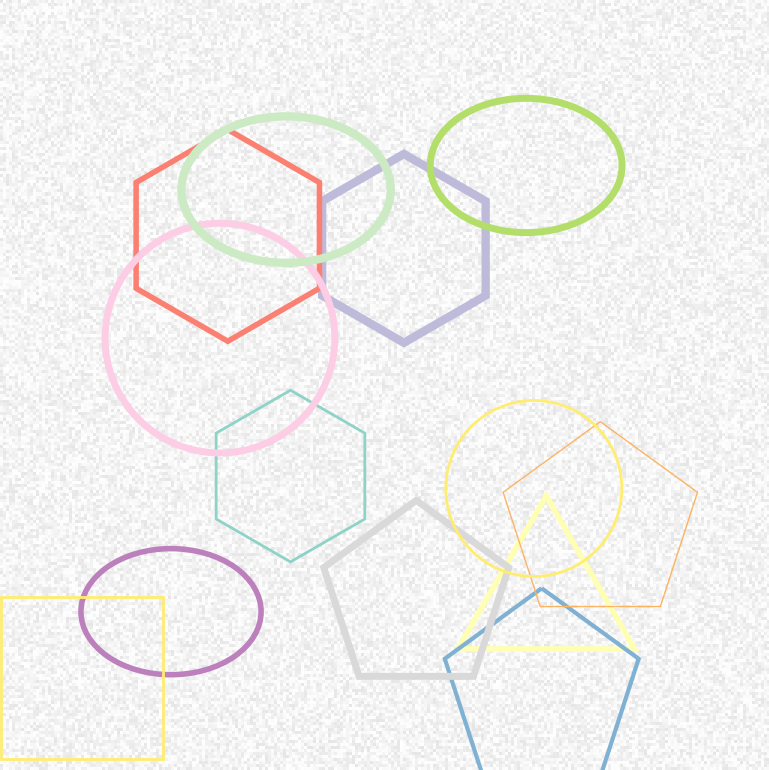[{"shape": "hexagon", "thickness": 1, "radius": 0.56, "center": [0.377, 0.382]}, {"shape": "triangle", "thickness": 2, "radius": 0.66, "center": [0.709, 0.223]}, {"shape": "hexagon", "thickness": 3, "radius": 0.61, "center": [0.525, 0.677]}, {"shape": "hexagon", "thickness": 2, "radius": 0.69, "center": [0.296, 0.694]}, {"shape": "pentagon", "thickness": 1.5, "radius": 0.66, "center": [0.704, 0.104]}, {"shape": "pentagon", "thickness": 0.5, "radius": 0.66, "center": [0.78, 0.32]}, {"shape": "oval", "thickness": 2.5, "radius": 0.62, "center": [0.683, 0.785]}, {"shape": "circle", "thickness": 2.5, "radius": 0.75, "center": [0.286, 0.561]}, {"shape": "pentagon", "thickness": 2.5, "radius": 0.63, "center": [0.541, 0.224]}, {"shape": "oval", "thickness": 2, "radius": 0.58, "center": [0.222, 0.206]}, {"shape": "oval", "thickness": 3, "radius": 0.68, "center": [0.372, 0.754]}, {"shape": "square", "thickness": 1, "radius": 0.53, "center": [0.107, 0.119]}, {"shape": "circle", "thickness": 1, "radius": 0.57, "center": [0.693, 0.366]}]